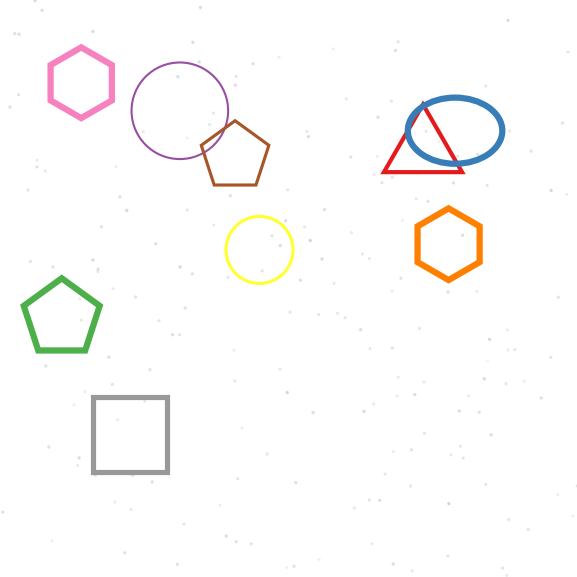[{"shape": "triangle", "thickness": 2, "radius": 0.39, "center": [0.732, 0.74]}, {"shape": "oval", "thickness": 3, "radius": 0.41, "center": [0.788, 0.773]}, {"shape": "pentagon", "thickness": 3, "radius": 0.35, "center": [0.107, 0.448]}, {"shape": "circle", "thickness": 1, "radius": 0.42, "center": [0.311, 0.807]}, {"shape": "hexagon", "thickness": 3, "radius": 0.31, "center": [0.777, 0.576]}, {"shape": "circle", "thickness": 1.5, "radius": 0.29, "center": [0.449, 0.566]}, {"shape": "pentagon", "thickness": 1.5, "radius": 0.31, "center": [0.407, 0.729]}, {"shape": "hexagon", "thickness": 3, "radius": 0.31, "center": [0.141, 0.856]}, {"shape": "square", "thickness": 2.5, "radius": 0.32, "center": [0.225, 0.247]}]